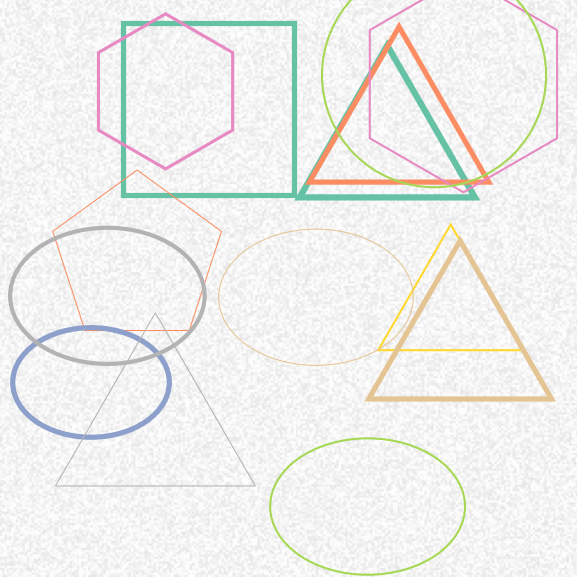[{"shape": "square", "thickness": 2.5, "radius": 0.74, "center": [0.361, 0.81]}, {"shape": "triangle", "thickness": 3, "radius": 0.88, "center": [0.671, 0.745]}, {"shape": "triangle", "thickness": 2.5, "radius": 0.9, "center": [0.691, 0.773]}, {"shape": "pentagon", "thickness": 0.5, "radius": 0.77, "center": [0.237, 0.551]}, {"shape": "oval", "thickness": 2.5, "radius": 0.68, "center": [0.158, 0.337]}, {"shape": "hexagon", "thickness": 1, "radius": 0.94, "center": [0.802, 0.853]}, {"shape": "hexagon", "thickness": 1.5, "radius": 0.67, "center": [0.287, 0.841]}, {"shape": "oval", "thickness": 1, "radius": 0.84, "center": [0.637, 0.122]}, {"shape": "circle", "thickness": 1, "radius": 0.97, "center": [0.752, 0.869]}, {"shape": "triangle", "thickness": 1, "radius": 0.73, "center": [0.781, 0.465]}, {"shape": "oval", "thickness": 0.5, "radius": 0.84, "center": [0.547, 0.484]}, {"shape": "triangle", "thickness": 2.5, "radius": 0.91, "center": [0.797, 0.4]}, {"shape": "oval", "thickness": 2, "radius": 0.84, "center": [0.186, 0.487]}, {"shape": "triangle", "thickness": 0.5, "radius": 1.0, "center": [0.269, 0.258]}]